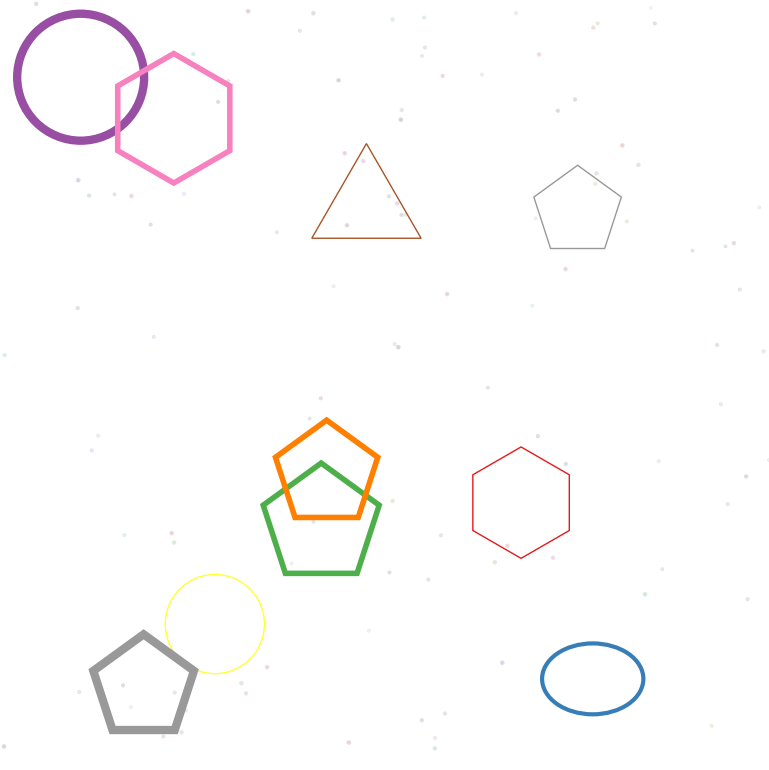[{"shape": "hexagon", "thickness": 0.5, "radius": 0.36, "center": [0.677, 0.347]}, {"shape": "oval", "thickness": 1.5, "radius": 0.33, "center": [0.77, 0.118]}, {"shape": "pentagon", "thickness": 2, "radius": 0.4, "center": [0.417, 0.319]}, {"shape": "circle", "thickness": 3, "radius": 0.41, "center": [0.105, 0.9]}, {"shape": "pentagon", "thickness": 2, "radius": 0.35, "center": [0.424, 0.384]}, {"shape": "circle", "thickness": 0.5, "radius": 0.32, "center": [0.279, 0.189]}, {"shape": "triangle", "thickness": 0.5, "radius": 0.41, "center": [0.476, 0.732]}, {"shape": "hexagon", "thickness": 2, "radius": 0.42, "center": [0.226, 0.846]}, {"shape": "pentagon", "thickness": 0.5, "radius": 0.3, "center": [0.75, 0.726]}, {"shape": "pentagon", "thickness": 3, "radius": 0.34, "center": [0.187, 0.108]}]